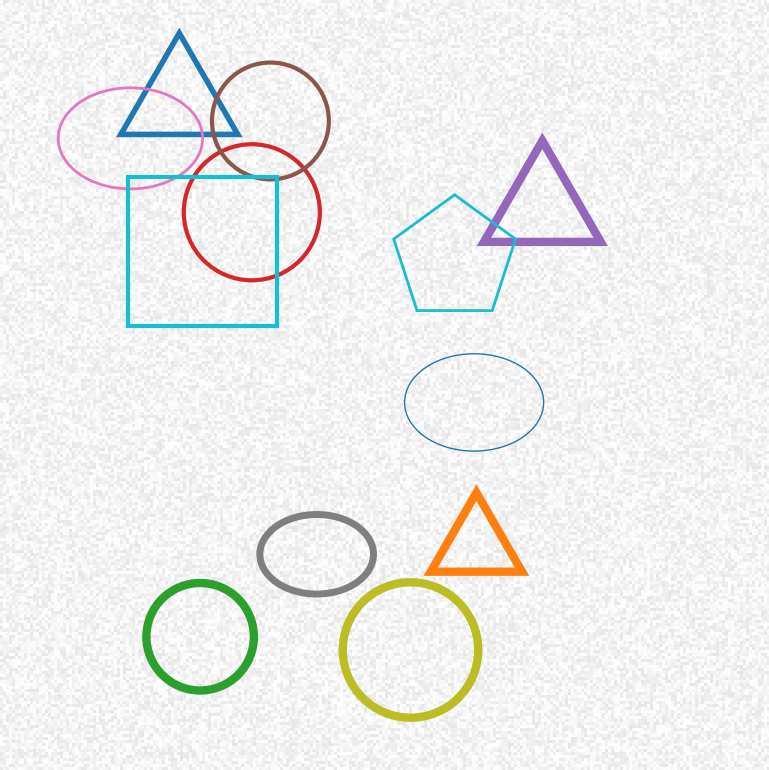[{"shape": "oval", "thickness": 0.5, "radius": 0.45, "center": [0.616, 0.477]}, {"shape": "triangle", "thickness": 2, "radius": 0.44, "center": [0.233, 0.869]}, {"shape": "triangle", "thickness": 3, "radius": 0.34, "center": [0.619, 0.292]}, {"shape": "circle", "thickness": 3, "radius": 0.35, "center": [0.26, 0.173]}, {"shape": "circle", "thickness": 1.5, "radius": 0.44, "center": [0.327, 0.724]}, {"shape": "triangle", "thickness": 3, "radius": 0.44, "center": [0.704, 0.73]}, {"shape": "circle", "thickness": 1.5, "radius": 0.38, "center": [0.351, 0.843]}, {"shape": "oval", "thickness": 1, "radius": 0.47, "center": [0.169, 0.82]}, {"shape": "oval", "thickness": 2.5, "radius": 0.37, "center": [0.411, 0.28]}, {"shape": "circle", "thickness": 3, "radius": 0.44, "center": [0.533, 0.156]}, {"shape": "pentagon", "thickness": 1, "radius": 0.42, "center": [0.59, 0.664]}, {"shape": "square", "thickness": 1.5, "radius": 0.48, "center": [0.263, 0.674]}]